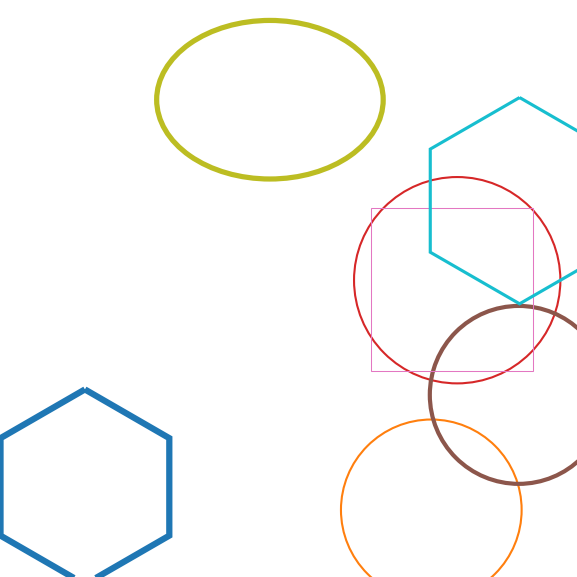[{"shape": "hexagon", "thickness": 3, "radius": 0.84, "center": [0.147, 0.156]}, {"shape": "circle", "thickness": 1, "radius": 0.78, "center": [0.747, 0.116]}, {"shape": "circle", "thickness": 1, "radius": 0.89, "center": [0.792, 0.514]}, {"shape": "circle", "thickness": 2, "radius": 0.77, "center": [0.898, 0.315]}, {"shape": "square", "thickness": 0.5, "radius": 0.7, "center": [0.783, 0.498]}, {"shape": "oval", "thickness": 2.5, "radius": 0.98, "center": [0.467, 0.826]}, {"shape": "hexagon", "thickness": 1.5, "radius": 0.89, "center": [0.9, 0.652]}]